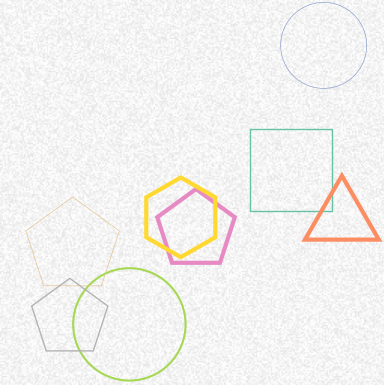[{"shape": "square", "thickness": 1, "radius": 0.53, "center": [0.755, 0.559]}, {"shape": "triangle", "thickness": 3, "radius": 0.55, "center": [0.888, 0.433]}, {"shape": "circle", "thickness": 0.5, "radius": 0.56, "center": [0.841, 0.882]}, {"shape": "pentagon", "thickness": 3, "radius": 0.53, "center": [0.509, 0.403]}, {"shape": "circle", "thickness": 1.5, "radius": 0.73, "center": [0.336, 0.157]}, {"shape": "hexagon", "thickness": 3, "radius": 0.52, "center": [0.47, 0.436]}, {"shape": "pentagon", "thickness": 0.5, "radius": 0.64, "center": [0.189, 0.361]}, {"shape": "pentagon", "thickness": 1, "radius": 0.52, "center": [0.181, 0.173]}]